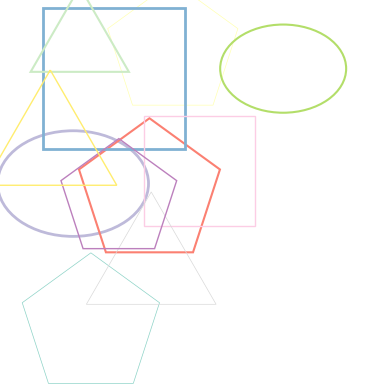[{"shape": "pentagon", "thickness": 0.5, "radius": 0.94, "center": [0.236, 0.156]}, {"shape": "pentagon", "thickness": 0.5, "radius": 0.89, "center": [0.449, 0.871]}, {"shape": "oval", "thickness": 2, "radius": 0.98, "center": [0.19, 0.523]}, {"shape": "pentagon", "thickness": 1.5, "radius": 0.96, "center": [0.388, 0.5]}, {"shape": "square", "thickness": 2, "radius": 0.92, "center": [0.296, 0.795]}, {"shape": "oval", "thickness": 1.5, "radius": 0.82, "center": [0.735, 0.822]}, {"shape": "square", "thickness": 1, "radius": 0.72, "center": [0.518, 0.555]}, {"shape": "triangle", "thickness": 0.5, "radius": 0.97, "center": [0.393, 0.307]}, {"shape": "pentagon", "thickness": 1, "radius": 0.79, "center": [0.309, 0.482]}, {"shape": "triangle", "thickness": 1.5, "radius": 0.74, "center": [0.207, 0.887]}, {"shape": "triangle", "thickness": 1, "radius": 1.0, "center": [0.131, 0.619]}]